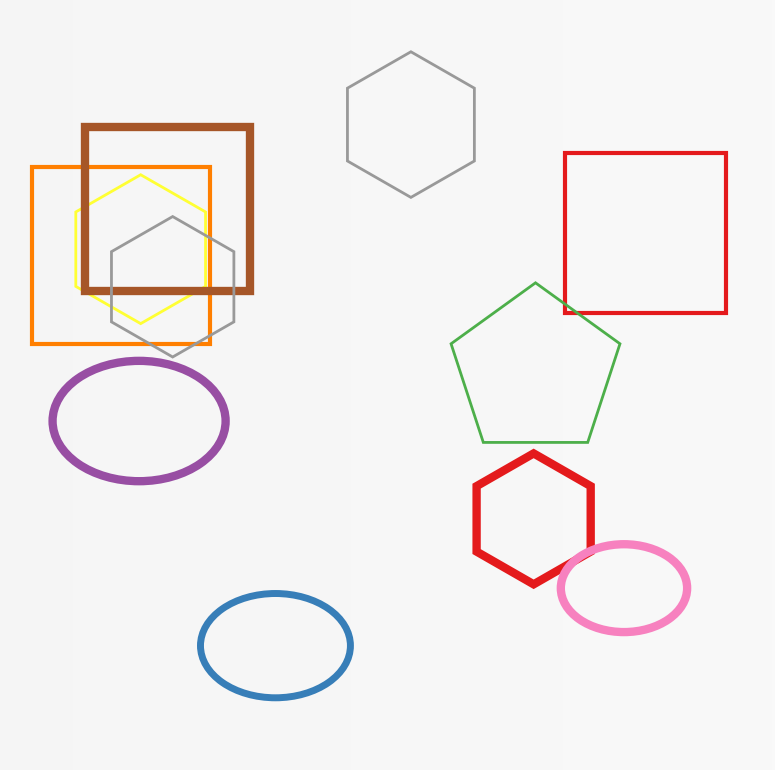[{"shape": "square", "thickness": 1.5, "radius": 0.52, "center": [0.833, 0.697]}, {"shape": "hexagon", "thickness": 3, "radius": 0.42, "center": [0.689, 0.326]}, {"shape": "oval", "thickness": 2.5, "radius": 0.48, "center": [0.355, 0.161]}, {"shape": "pentagon", "thickness": 1, "radius": 0.57, "center": [0.691, 0.518]}, {"shape": "oval", "thickness": 3, "radius": 0.56, "center": [0.179, 0.453]}, {"shape": "square", "thickness": 1.5, "radius": 0.57, "center": [0.156, 0.668]}, {"shape": "hexagon", "thickness": 1, "radius": 0.48, "center": [0.182, 0.676]}, {"shape": "square", "thickness": 3, "radius": 0.53, "center": [0.216, 0.728]}, {"shape": "oval", "thickness": 3, "radius": 0.41, "center": [0.805, 0.236]}, {"shape": "hexagon", "thickness": 1, "radius": 0.46, "center": [0.223, 0.628]}, {"shape": "hexagon", "thickness": 1, "radius": 0.47, "center": [0.53, 0.838]}]